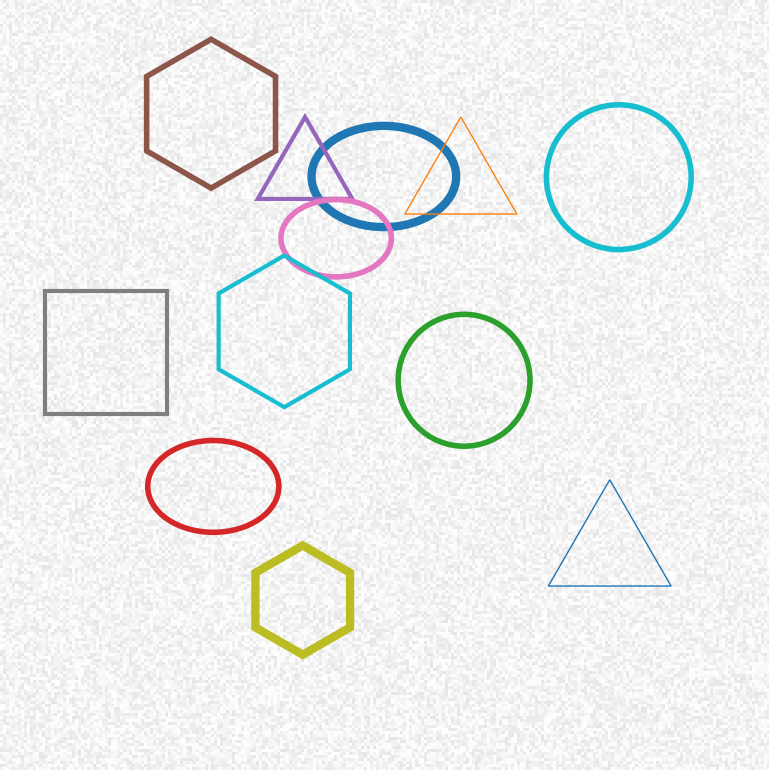[{"shape": "triangle", "thickness": 0.5, "radius": 0.46, "center": [0.792, 0.285]}, {"shape": "oval", "thickness": 3, "radius": 0.47, "center": [0.499, 0.771]}, {"shape": "triangle", "thickness": 0.5, "radius": 0.42, "center": [0.598, 0.764]}, {"shape": "circle", "thickness": 2, "radius": 0.43, "center": [0.603, 0.506]}, {"shape": "oval", "thickness": 2, "radius": 0.43, "center": [0.277, 0.368]}, {"shape": "triangle", "thickness": 1.5, "radius": 0.35, "center": [0.396, 0.777]}, {"shape": "hexagon", "thickness": 2, "radius": 0.48, "center": [0.274, 0.852]}, {"shape": "oval", "thickness": 2, "radius": 0.36, "center": [0.437, 0.691]}, {"shape": "square", "thickness": 1.5, "radius": 0.4, "center": [0.138, 0.542]}, {"shape": "hexagon", "thickness": 3, "radius": 0.35, "center": [0.393, 0.221]}, {"shape": "hexagon", "thickness": 1.5, "radius": 0.49, "center": [0.369, 0.57]}, {"shape": "circle", "thickness": 2, "radius": 0.47, "center": [0.804, 0.77]}]